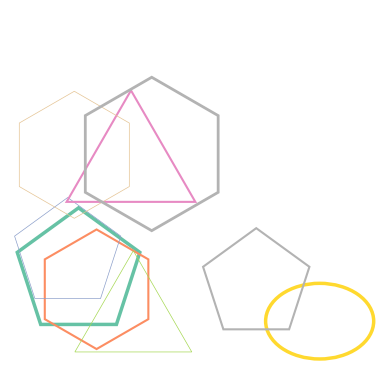[{"shape": "pentagon", "thickness": 2.5, "radius": 0.84, "center": [0.204, 0.293]}, {"shape": "hexagon", "thickness": 1.5, "radius": 0.78, "center": [0.251, 0.249]}, {"shape": "pentagon", "thickness": 0.5, "radius": 0.73, "center": [0.176, 0.342]}, {"shape": "triangle", "thickness": 1.5, "radius": 0.97, "center": [0.34, 0.572]}, {"shape": "triangle", "thickness": 0.5, "radius": 0.88, "center": [0.346, 0.173]}, {"shape": "oval", "thickness": 2.5, "radius": 0.7, "center": [0.83, 0.166]}, {"shape": "hexagon", "thickness": 0.5, "radius": 0.82, "center": [0.193, 0.598]}, {"shape": "hexagon", "thickness": 2, "radius": 1.0, "center": [0.394, 0.6]}, {"shape": "pentagon", "thickness": 1.5, "radius": 0.73, "center": [0.666, 0.262]}]